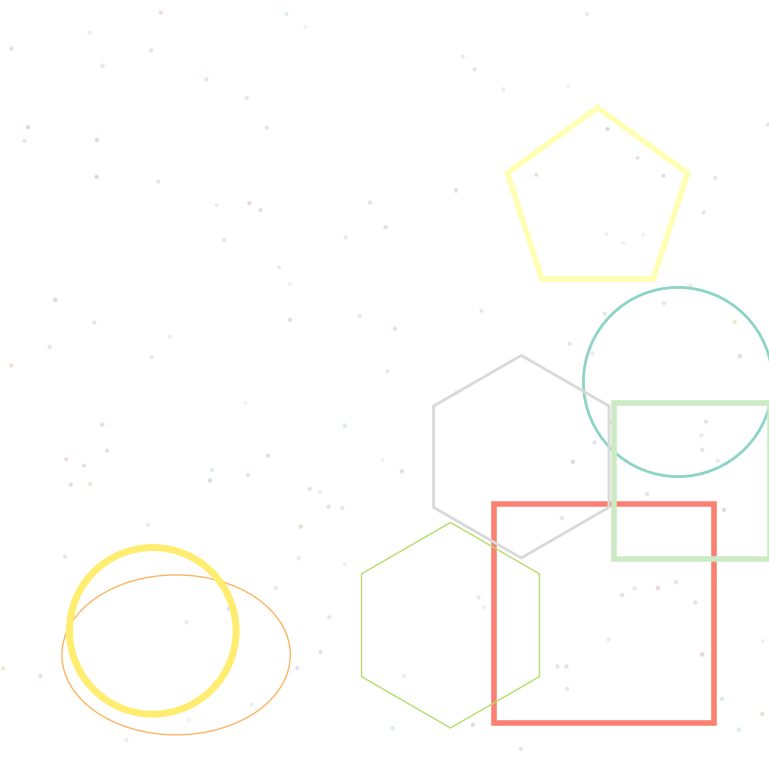[{"shape": "circle", "thickness": 1, "radius": 0.61, "center": [0.881, 0.504]}, {"shape": "pentagon", "thickness": 2, "radius": 0.61, "center": [0.776, 0.737]}, {"shape": "square", "thickness": 2, "radius": 0.71, "center": [0.784, 0.204]}, {"shape": "oval", "thickness": 0.5, "radius": 0.74, "center": [0.229, 0.149]}, {"shape": "hexagon", "thickness": 0.5, "radius": 0.67, "center": [0.585, 0.188]}, {"shape": "hexagon", "thickness": 1, "radius": 0.66, "center": [0.677, 0.407]}, {"shape": "square", "thickness": 2, "radius": 0.51, "center": [0.899, 0.375]}, {"shape": "circle", "thickness": 2.5, "radius": 0.54, "center": [0.198, 0.181]}]